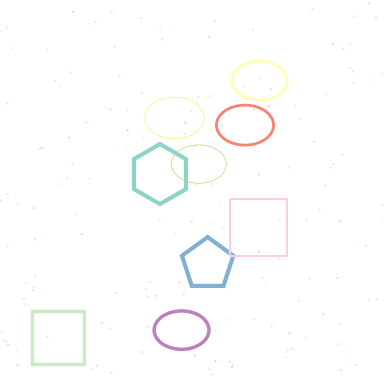[{"shape": "hexagon", "thickness": 3, "radius": 0.39, "center": [0.415, 0.548]}, {"shape": "oval", "thickness": 2, "radius": 0.36, "center": [0.674, 0.79]}, {"shape": "oval", "thickness": 2, "radius": 0.37, "center": [0.636, 0.675]}, {"shape": "pentagon", "thickness": 3, "radius": 0.35, "center": [0.539, 0.314]}, {"shape": "oval", "thickness": 0.5, "radius": 0.36, "center": [0.516, 0.574]}, {"shape": "square", "thickness": 1.5, "radius": 0.37, "center": [0.672, 0.408]}, {"shape": "oval", "thickness": 2.5, "radius": 0.36, "center": [0.472, 0.143]}, {"shape": "square", "thickness": 2.5, "radius": 0.34, "center": [0.151, 0.124]}, {"shape": "oval", "thickness": 0.5, "radius": 0.39, "center": [0.453, 0.694]}]